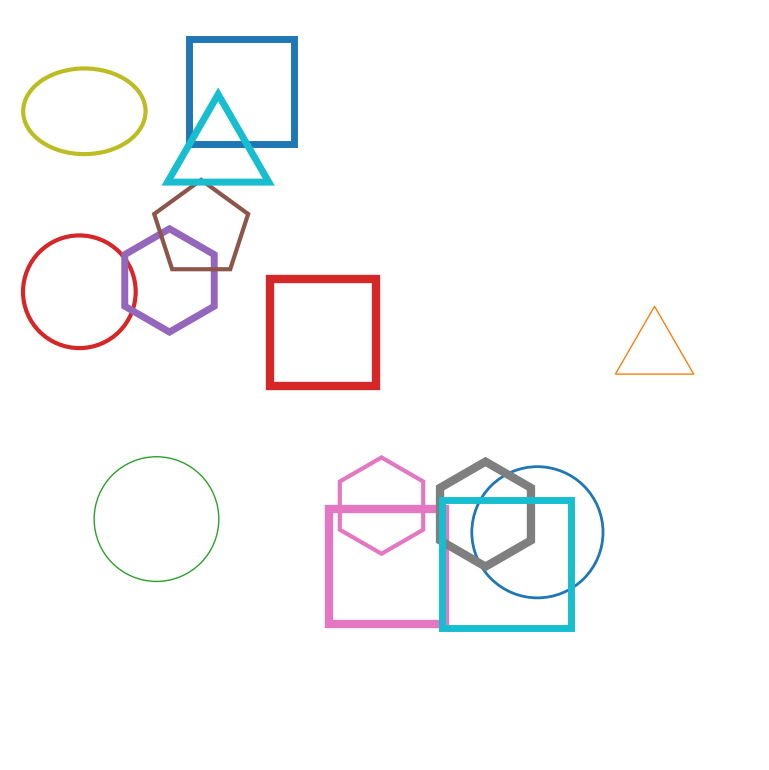[{"shape": "circle", "thickness": 1, "radius": 0.43, "center": [0.698, 0.309]}, {"shape": "square", "thickness": 2.5, "radius": 0.34, "center": [0.314, 0.881]}, {"shape": "triangle", "thickness": 0.5, "radius": 0.29, "center": [0.85, 0.543]}, {"shape": "circle", "thickness": 0.5, "radius": 0.4, "center": [0.203, 0.326]}, {"shape": "circle", "thickness": 1.5, "radius": 0.37, "center": [0.103, 0.621]}, {"shape": "square", "thickness": 3, "radius": 0.34, "center": [0.419, 0.568]}, {"shape": "hexagon", "thickness": 2.5, "radius": 0.34, "center": [0.22, 0.636]}, {"shape": "pentagon", "thickness": 1.5, "radius": 0.32, "center": [0.261, 0.702]}, {"shape": "square", "thickness": 3, "radius": 0.38, "center": [0.503, 0.264]}, {"shape": "hexagon", "thickness": 1.5, "radius": 0.31, "center": [0.495, 0.343]}, {"shape": "hexagon", "thickness": 3, "radius": 0.34, "center": [0.631, 0.332]}, {"shape": "oval", "thickness": 1.5, "radius": 0.4, "center": [0.11, 0.855]}, {"shape": "triangle", "thickness": 2.5, "radius": 0.38, "center": [0.283, 0.801]}, {"shape": "square", "thickness": 2.5, "radius": 0.42, "center": [0.658, 0.268]}]